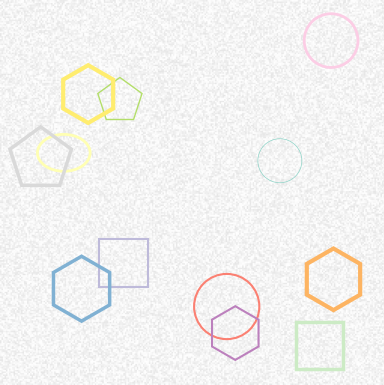[{"shape": "circle", "thickness": 0.5, "radius": 0.29, "center": [0.727, 0.582]}, {"shape": "oval", "thickness": 2, "radius": 0.34, "center": [0.166, 0.603]}, {"shape": "square", "thickness": 1.5, "radius": 0.32, "center": [0.321, 0.317]}, {"shape": "circle", "thickness": 1.5, "radius": 0.42, "center": [0.589, 0.204]}, {"shape": "hexagon", "thickness": 2.5, "radius": 0.42, "center": [0.212, 0.25]}, {"shape": "hexagon", "thickness": 3, "radius": 0.4, "center": [0.866, 0.275]}, {"shape": "pentagon", "thickness": 1, "radius": 0.3, "center": [0.311, 0.738]}, {"shape": "circle", "thickness": 2, "radius": 0.35, "center": [0.86, 0.895]}, {"shape": "pentagon", "thickness": 2.5, "radius": 0.42, "center": [0.106, 0.586]}, {"shape": "hexagon", "thickness": 1.5, "radius": 0.35, "center": [0.611, 0.135]}, {"shape": "square", "thickness": 2.5, "radius": 0.31, "center": [0.83, 0.103]}, {"shape": "hexagon", "thickness": 3, "radius": 0.37, "center": [0.229, 0.756]}]